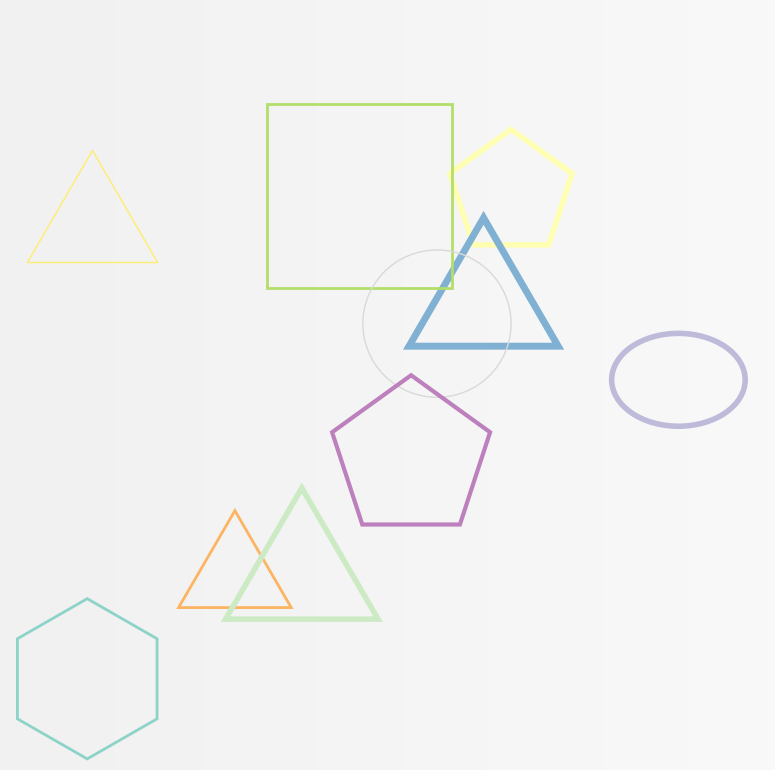[{"shape": "hexagon", "thickness": 1, "radius": 0.52, "center": [0.113, 0.118]}, {"shape": "pentagon", "thickness": 2, "radius": 0.41, "center": [0.659, 0.749]}, {"shape": "oval", "thickness": 2, "radius": 0.43, "center": [0.875, 0.507]}, {"shape": "triangle", "thickness": 2.5, "radius": 0.56, "center": [0.624, 0.606]}, {"shape": "triangle", "thickness": 1, "radius": 0.42, "center": [0.303, 0.253]}, {"shape": "square", "thickness": 1, "radius": 0.6, "center": [0.464, 0.745]}, {"shape": "circle", "thickness": 0.5, "radius": 0.48, "center": [0.564, 0.58]}, {"shape": "pentagon", "thickness": 1.5, "radius": 0.54, "center": [0.53, 0.406]}, {"shape": "triangle", "thickness": 2, "radius": 0.57, "center": [0.389, 0.253]}, {"shape": "triangle", "thickness": 0.5, "radius": 0.49, "center": [0.119, 0.708]}]